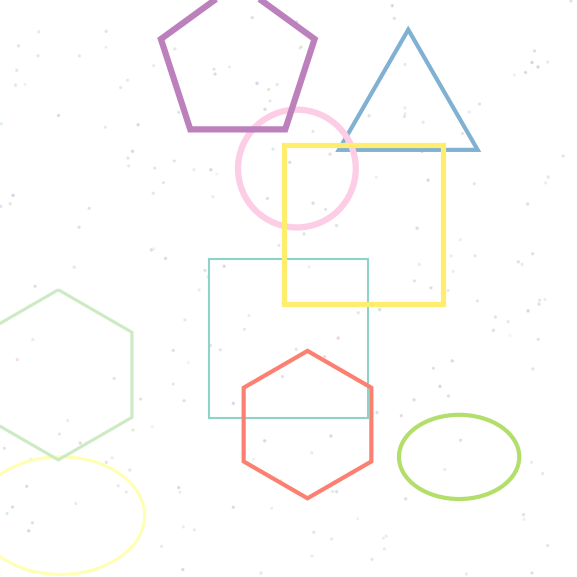[{"shape": "square", "thickness": 1, "radius": 0.69, "center": [0.5, 0.414]}, {"shape": "oval", "thickness": 1.5, "radius": 0.73, "center": [0.105, 0.106]}, {"shape": "hexagon", "thickness": 2, "radius": 0.64, "center": [0.532, 0.264]}, {"shape": "triangle", "thickness": 2, "radius": 0.69, "center": [0.707, 0.809]}, {"shape": "oval", "thickness": 2, "radius": 0.52, "center": [0.795, 0.208]}, {"shape": "circle", "thickness": 3, "radius": 0.51, "center": [0.514, 0.707]}, {"shape": "pentagon", "thickness": 3, "radius": 0.7, "center": [0.412, 0.888]}, {"shape": "hexagon", "thickness": 1.5, "radius": 0.74, "center": [0.101, 0.35]}, {"shape": "square", "thickness": 2.5, "radius": 0.69, "center": [0.63, 0.61]}]